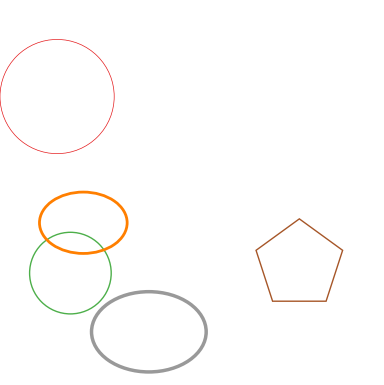[{"shape": "circle", "thickness": 0.5, "radius": 0.74, "center": [0.148, 0.749]}, {"shape": "circle", "thickness": 1, "radius": 0.53, "center": [0.183, 0.291]}, {"shape": "oval", "thickness": 2, "radius": 0.57, "center": [0.216, 0.421]}, {"shape": "pentagon", "thickness": 1, "radius": 0.59, "center": [0.778, 0.313]}, {"shape": "oval", "thickness": 2.5, "radius": 0.74, "center": [0.387, 0.138]}]